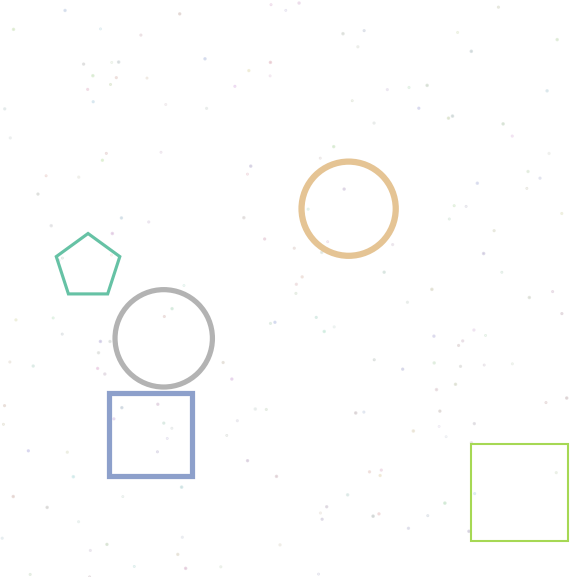[{"shape": "pentagon", "thickness": 1.5, "radius": 0.29, "center": [0.152, 0.537]}, {"shape": "square", "thickness": 2.5, "radius": 0.36, "center": [0.261, 0.246]}, {"shape": "square", "thickness": 1, "radius": 0.42, "center": [0.9, 0.146]}, {"shape": "circle", "thickness": 3, "radius": 0.41, "center": [0.604, 0.638]}, {"shape": "circle", "thickness": 2.5, "radius": 0.42, "center": [0.284, 0.413]}]